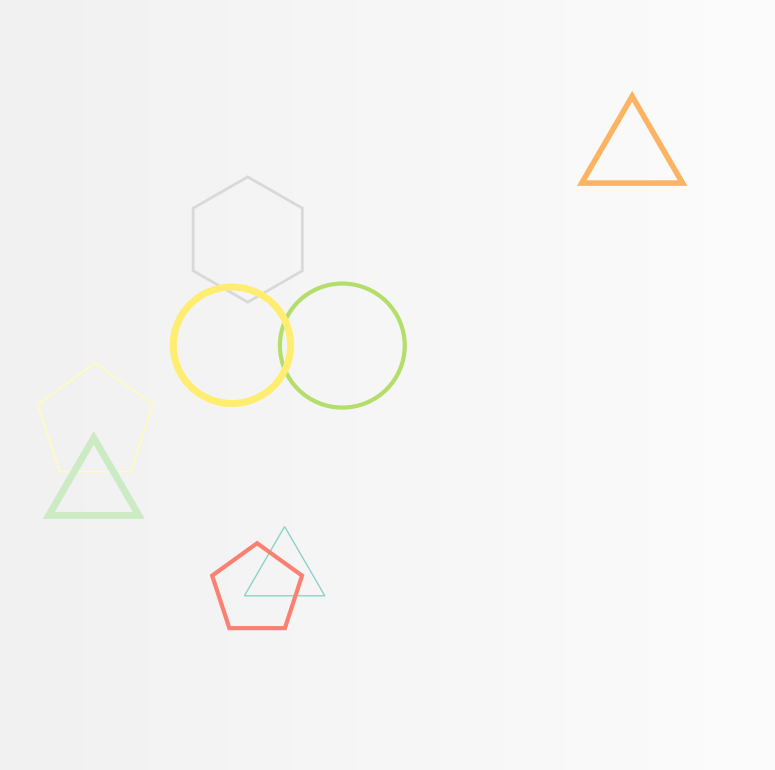[{"shape": "triangle", "thickness": 0.5, "radius": 0.3, "center": [0.367, 0.256]}, {"shape": "pentagon", "thickness": 0.5, "radius": 0.39, "center": [0.123, 0.451]}, {"shape": "pentagon", "thickness": 1.5, "radius": 0.3, "center": [0.332, 0.234]}, {"shape": "triangle", "thickness": 2, "radius": 0.38, "center": [0.816, 0.8]}, {"shape": "circle", "thickness": 1.5, "radius": 0.4, "center": [0.442, 0.551]}, {"shape": "hexagon", "thickness": 1, "radius": 0.41, "center": [0.32, 0.689]}, {"shape": "triangle", "thickness": 2.5, "radius": 0.34, "center": [0.121, 0.364]}, {"shape": "circle", "thickness": 2.5, "radius": 0.38, "center": [0.299, 0.552]}]